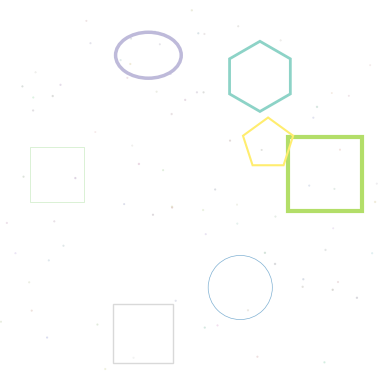[{"shape": "hexagon", "thickness": 2, "radius": 0.46, "center": [0.675, 0.802]}, {"shape": "oval", "thickness": 2.5, "radius": 0.43, "center": [0.385, 0.857]}, {"shape": "circle", "thickness": 0.5, "radius": 0.42, "center": [0.624, 0.253]}, {"shape": "square", "thickness": 3, "radius": 0.48, "center": [0.845, 0.548]}, {"shape": "square", "thickness": 1, "radius": 0.39, "center": [0.372, 0.134]}, {"shape": "square", "thickness": 0.5, "radius": 0.35, "center": [0.149, 0.547]}, {"shape": "pentagon", "thickness": 1.5, "radius": 0.34, "center": [0.696, 0.626]}]